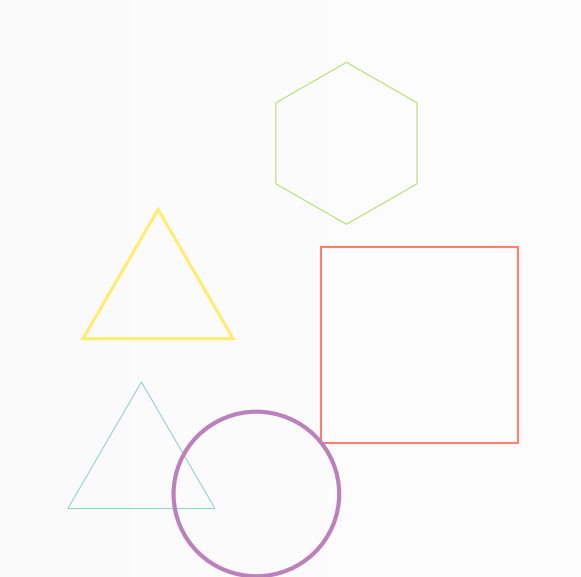[{"shape": "triangle", "thickness": 0.5, "radius": 0.73, "center": [0.243, 0.192]}, {"shape": "square", "thickness": 1, "radius": 0.85, "center": [0.722, 0.401]}, {"shape": "hexagon", "thickness": 0.5, "radius": 0.7, "center": [0.596, 0.751]}, {"shape": "circle", "thickness": 2, "radius": 0.71, "center": [0.441, 0.144]}, {"shape": "triangle", "thickness": 1.5, "radius": 0.75, "center": [0.272, 0.487]}]